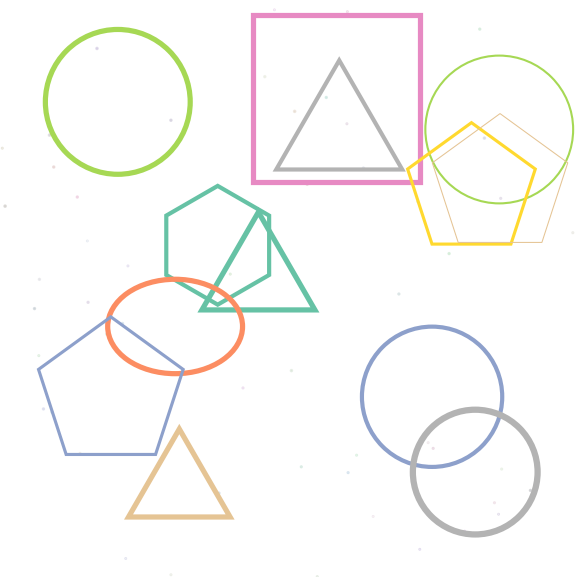[{"shape": "triangle", "thickness": 2.5, "radius": 0.56, "center": [0.447, 0.519]}, {"shape": "hexagon", "thickness": 2, "radius": 0.51, "center": [0.377, 0.574]}, {"shape": "oval", "thickness": 2.5, "radius": 0.58, "center": [0.303, 0.434]}, {"shape": "circle", "thickness": 2, "radius": 0.61, "center": [0.748, 0.312]}, {"shape": "pentagon", "thickness": 1.5, "radius": 0.66, "center": [0.192, 0.319]}, {"shape": "square", "thickness": 2.5, "radius": 0.72, "center": [0.582, 0.828]}, {"shape": "circle", "thickness": 1, "radius": 0.64, "center": [0.865, 0.775]}, {"shape": "circle", "thickness": 2.5, "radius": 0.63, "center": [0.204, 0.823]}, {"shape": "pentagon", "thickness": 1.5, "radius": 0.58, "center": [0.816, 0.67]}, {"shape": "triangle", "thickness": 2.5, "radius": 0.51, "center": [0.31, 0.155]}, {"shape": "pentagon", "thickness": 0.5, "radius": 0.62, "center": [0.866, 0.679]}, {"shape": "circle", "thickness": 3, "radius": 0.54, "center": [0.823, 0.182]}, {"shape": "triangle", "thickness": 2, "radius": 0.63, "center": [0.587, 0.769]}]